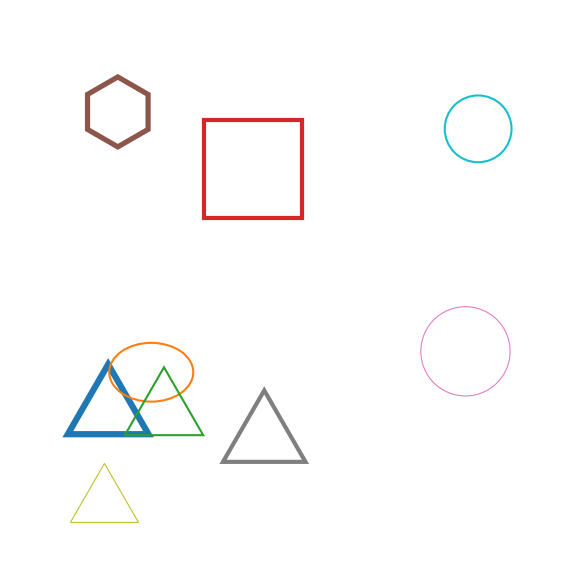[{"shape": "triangle", "thickness": 3, "radius": 0.4, "center": [0.187, 0.288]}, {"shape": "oval", "thickness": 1, "radius": 0.36, "center": [0.262, 0.355]}, {"shape": "triangle", "thickness": 1, "radius": 0.39, "center": [0.284, 0.285]}, {"shape": "square", "thickness": 2, "radius": 0.42, "center": [0.438, 0.706]}, {"shape": "hexagon", "thickness": 2.5, "radius": 0.3, "center": [0.204, 0.805]}, {"shape": "circle", "thickness": 0.5, "radius": 0.39, "center": [0.806, 0.391]}, {"shape": "triangle", "thickness": 2, "radius": 0.41, "center": [0.458, 0.241]}, {"shape": "triangle", "thickness": 0.5, "radius": 0.34, "center": [0.181, 0.129]}, {"shape": "circle", "thickness": 1, "radius": 0.29, "center": [0.828, 0.776]}]